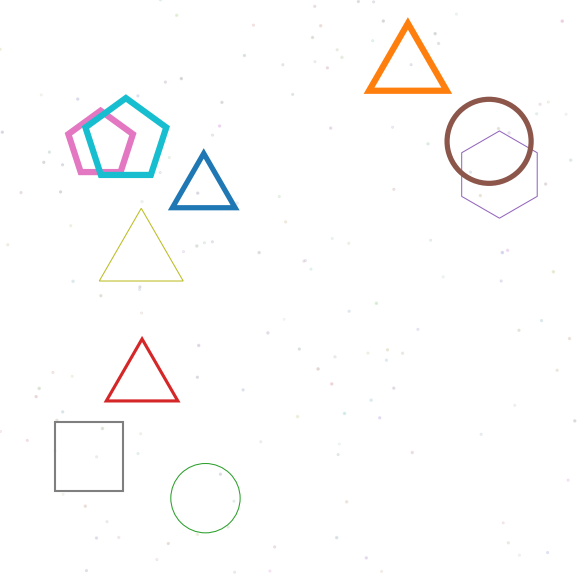[{"shape": "triangle", "thickness": 2.5, "radius": 0.31, "center": [0.353, 0.671]}, {"shape": "triangle", "thickness": 3, "radius": 0.39, "center": [0.706, 0.881]}, {"shape": "circle", "thickness": 0.5, "radius": 0.3, "center": [0.356, 0.137]}, {"shape": "triangle", "thickness": 1.5, "radius": 0.36, "center": [0.246, 0.341]}, {"shape": "hexagon", "thickness": 0.5, "radius": 0.38, "center": [0.865, 0.697]}, {"shape": "circle", "thickness": 2.5, "radius": 0.36, "center": [0.847, 0.754]}, {"shape": "pentagon", "thickness": 3, "radius": 0.29, "center": [0.174, 0.749]}, {"shape": "square", "thickness": 1, "radius": 0.3, "center": [0.154, 0.208]}, {"shape": "triangle", "thickness": 0.5, "radius": 0.42, "center": [0.245, 0.554]}, {"shape": "pentagon", "thickness": 3, "radius": 0.37, "center": [0.218, 0.756]}]